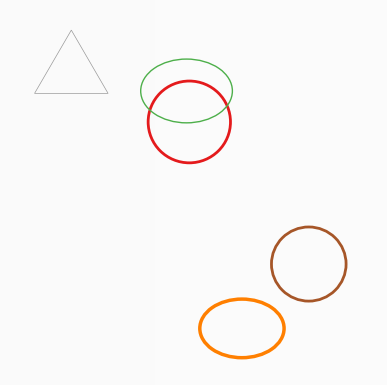[{"shape": "circle", "thickness": 2, "radius": 0.53, "center": [0.489, 0.683]}, {"shape": "oval", "thickness": 1, "radius": 0.59, "center": [0.481, 0.764]}, {"shape": "oval", "thickness": 2.5, "radius": 0.54, "center": [0.624, 0.147]}, {"shape": "circle", "thickness": 2, "radius": 0.48, "center": [0.797, 0.314]}, {"shape": "triangle", "thickness": 0.5, "radius": 0.55, "center": [0.184, 0.812]}]